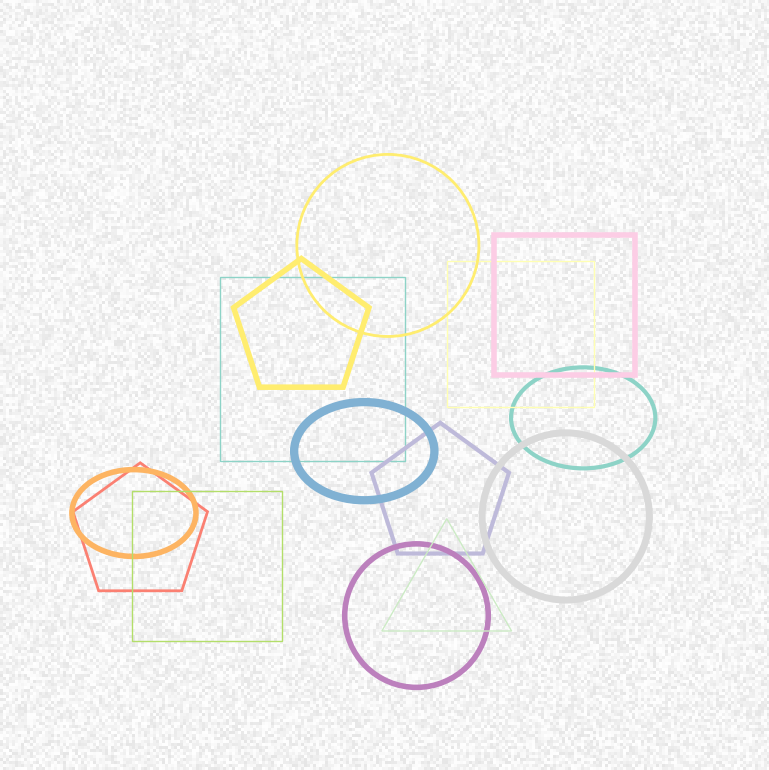[{"shape": "square", "thickness": 0.5, "radius": 0.6, "center": [0.406, 0.521]}, {"shape": "oval", "thickness": 1.5, "radius": 0.47, "center": [0.757, 0.457]}, {"shape": "square", "thickness": 0.5, "radius": 0.48, "center": [0.676, 0.566]}, {"shape": "pentagon", "thickness": 1.5, "radius": 0.47, "center": [0.572, 0.357]}, {"shape": "pentagon", "thickness": 1, "radius": 0.46, "center": [0.182, 0.307]}, {"shape": "oval", "thickness": 3, "radius": 0.46, "center": [0.473, 0.414]}, {"shape": "oval", "thickness": 2, "radius": 0.4, "center": [0.174, 0.334]}, {"shape": "square", "thickness": 0.5, "radius": 0.49, "center": [0.269, 0.265]}, {"shape": "square", "thickness": 2, "radius": 0.45, "center": [0.733, 0.604]}, {"shape": "circle", "thickness": 2.5, "radius": 0.54, "center": [0.735, 0.329]}, {"shape": "circle", "thickness": 2, "radius": 0.47, "center": [0.541, 0.201]}, {"shape": "triangle", "thickness": 0.5, "radius": 0.49, "center": [0.58, 0.229]}, {"shape": "pentagon", "thickness": 2, "radius": 0.46, "center": [0.391, 0.572]}, {"shape": "circle", "thickness": 1, "radius": 0.59, "center": [0.504, 0.681]}]